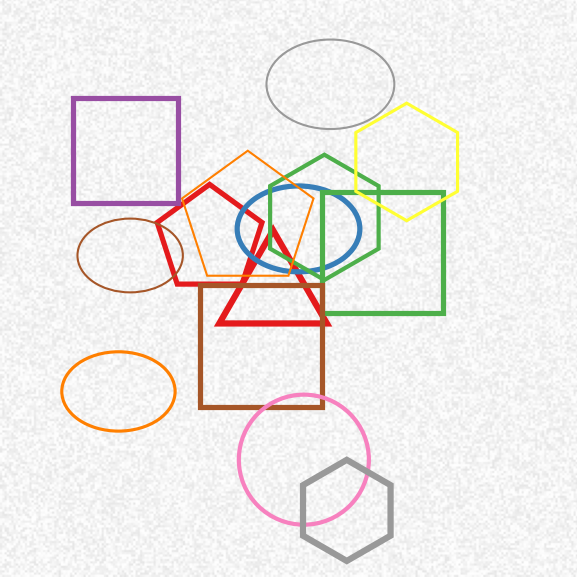[{"shape": "pentagon", "thickness": 2.5, "radius": 0.48, "center": [0.363, 0.584]}, {"shape": "triangle", "thickness": 3, "radius": 0.54, "center": [0.473, 0.493]}, {"shape": "oval", "thickness": 2.5, "radius": 0.53, "center": [0.517, 0.603]}, {"shape": "hexagon", "thickness": 2, "radius": 0.54, "center": [0.562, 0.623]}, {"shape": "square", "thickness": 2.5, "radius": 0.53, "center": [0.662, 0.562]}, {"shape": "square", "thickness": 2.5, "radius": 0.45, "center": [0.217, 0.739]}, {"shape": "pentagon", "thickness": 1, "radius": 0.6, "center": [0.429, 0.619]}, {"shape": "oval", "thickness": 1.5, "radius": 0.49, "center": [0.205, 0.321]}, {"shape": "hexagon", "thickness": 1.5, "radius": 0.51, "center": [0.704, 0.719]}, {"shape": "oval", "thickness": 1, "radius": 0.46, "center": [0.225, 0.557]}, {"shape": "square", "thickness": 2.5, "radius": 0.53, "center": [0.452, 0.401]}, {"shape": "circle", "thickness": 2, "radius": 0.56, "center": [0.526, 0.203]}, {"shape": "oval", "thickness": 1, "radius": 0.55, "center": [0.572, 0.853]}, {"shape": "hexagon", "thickness": 3, "radius": 0.44, "center": [0.6, 0.115]}]